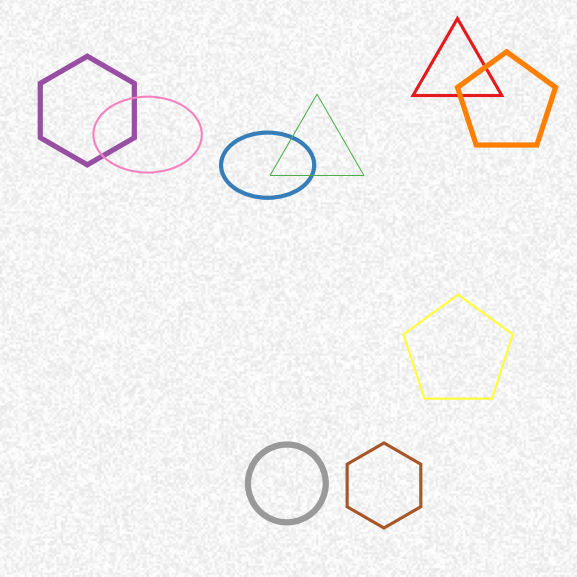[{"shape": "triangle", "thickness": 1.5, "radius": 0.44, "center": [0.792, 0.878]}, {"shape": "oval", "thickness": 2, "radius": 0.4, "center": [0.463, 0.713]}, {"shape": "triangle", "thickness": 0.5, "radius": 0.47, "center": [0.549, 0.742]}, {"shape": "hexagon", "thickness": 2.5, "radius": 0.47, "center": [0.151, 0.808]}, {"shape": "pentagon", "thickness": 2.5, "radius": 0.45, "center": [0.877, 0.82]}, {"shape": "pentagon", "thickness": 1, "radius": 0.5, "center": [0.793, 0.389]}, {"shape": "hexagon", "thickness": 1.5, "radius": 0.37, "center": [0.665, 0.158]}, {"shape": "oval", "thickness": 1, "radius": 0.47, "center": [0.256, 0.766]}, {"shape": "circle", "thickness": 3, "radius": 0.34, "center": [0.497, 0.162]}]